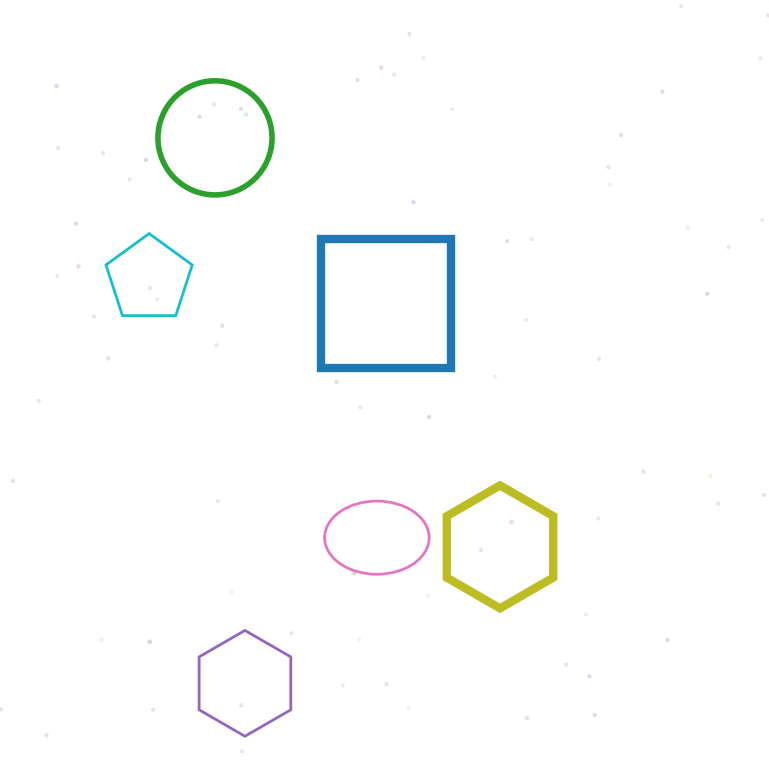[{"shape": "square", "thickness": 3, "radius": 0.42, "center": [0.501, 0.606]}, {"shape": "circle", "thickness": 2, "radius": 0.37, "center": [0.279, 0.821]}, {"shape": "hexagon", "thickness": 1, "radius": 0.34, "center": [0.318, 0.113]}, {"shape": "oval", "thickness": 1, "radius": 0.34, "center": [0.489, 0.302]}, {"shape": "hexagon", "thickness": 3, "radius": 0.4, "center": [0.649, 0.29]}, {"shape": "pentagon", "thickness": 1, "radius": 0.29, "center": [0.194, 0.638]}]